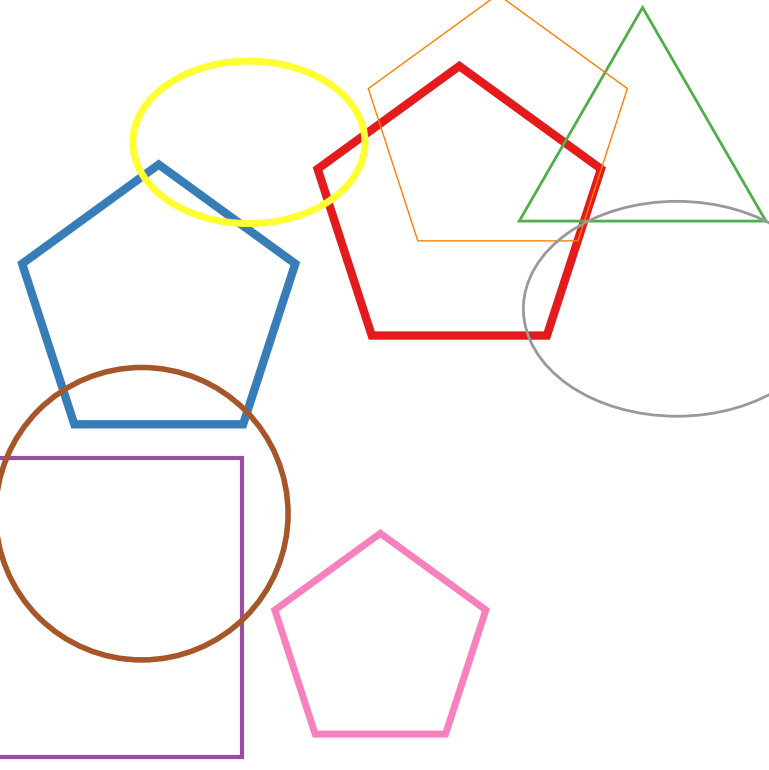[{"shape": "pentagon", "thickness": 3, "radius": 0.97, "center": [0.597, 0.721]}, {"shape": "pentagon", "thickness": 3, "radius": 0.93, "center": [0.206, 0.6]}, {"shape": "triangle", "thickness": 1, "radius": 0.92, "center": [0.834, 0.805]}, {"shape": "square", "thickness": 1.5, "radius": 0.97, "center": [0.12, 0.211]}, {"shape": "pentagon", "thickness": 0.5, "radius": 0.88, "center": [0.647, 0.83]}, {"shape": "oval", "thickness": 2.5, "radius": 0.75, "center": [0.323, 0.815]}, {"shape": "circle", "thickness": 2, "radius": 0.95, "center": [0.184, 0.333]}, {"shape": "pentagon", "thickness": 2.5, "radius": 0.72, "center": [0.494, 0.163]}, {"shape": "oval", "thickness": 1, "radius": 1.0, "center": [0.879, 0.599]}]